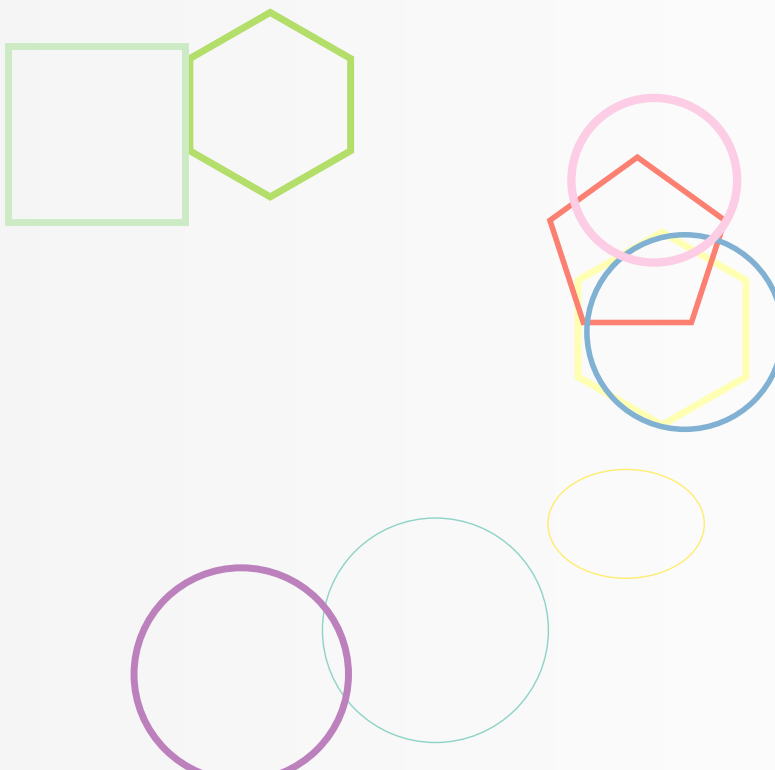[{"shape": "circle", "thickness": 0.5, "radius": 0.73, "center": [0.562, 0.181]}, {"shape": "hexagon", "thickness": 2.5, "radius": 0.63, "center": [0.854, 0.573]}, {"shape": "pentagon", "thickness": 2, "radius": 0.59, "center": [0.822, 0.677]}, {"shape": "circle", "thickness": 2, "radius": 0.63, "center": [0.884, 0.569]}, {"shape": "hexagon", "thickness": 2.5, "radius": 0.6, "center": [0.349, 0.864]}, {"shape": "circle", "thickness": 3, "radius": 0.53, "center": [0.844, 0.766]}, {"shape": "circle", "thickness": 2.5, "radius": 0.69, "center": [0.311, 0.124]}, {"shape": "square", "thickness": 2.5, "radius": 0.57, "center": [0.124, 0.826]}, {"shape": "oval", "thickness": 0.5, "radius": 0.5, "center": [0.808, 0.32]}]